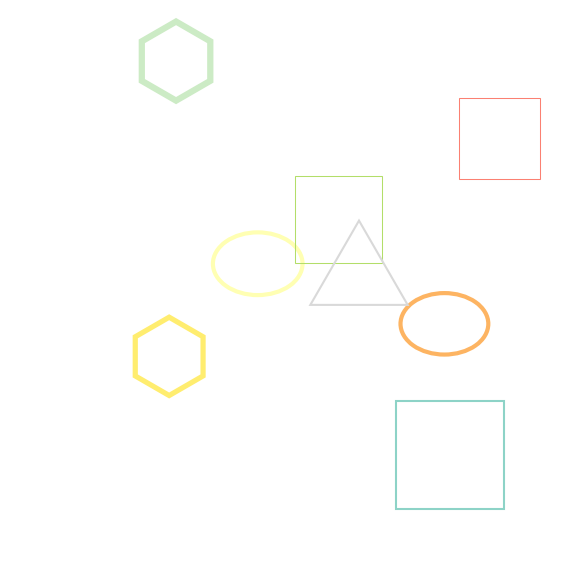[{"shape": "square", "thickness": 1, "radius": 0.47, "center": [0.779, 0.211]}, {"shape": "oval", "thickness": 2, "radius": 0.39, "center": [0.446, 0.542]}, {"shape": "square", "thickness": 0.5, "radius": 0.35, "center": [0.865, 0.759]}, {"shape": "oval", "thickness": 2, "radius": 0.38, "center": [0.77, 0.438]}, {"shape": "square", "thickness": 0.5, "radius": 0.37, "center": [0.586, 0.619]}, {"shape": "triangle", "thickness": 1, "radius": 0.49, "center": [0.622, 0.52]}, {"shape": "hexagon", "thickness": 3, "radius": 0.34, "center": [0.305, 0.893]}, {"shape": "hexagon", "thickness": 2.5, "radius": 0.34, "center": [0.293, 0.382]}]